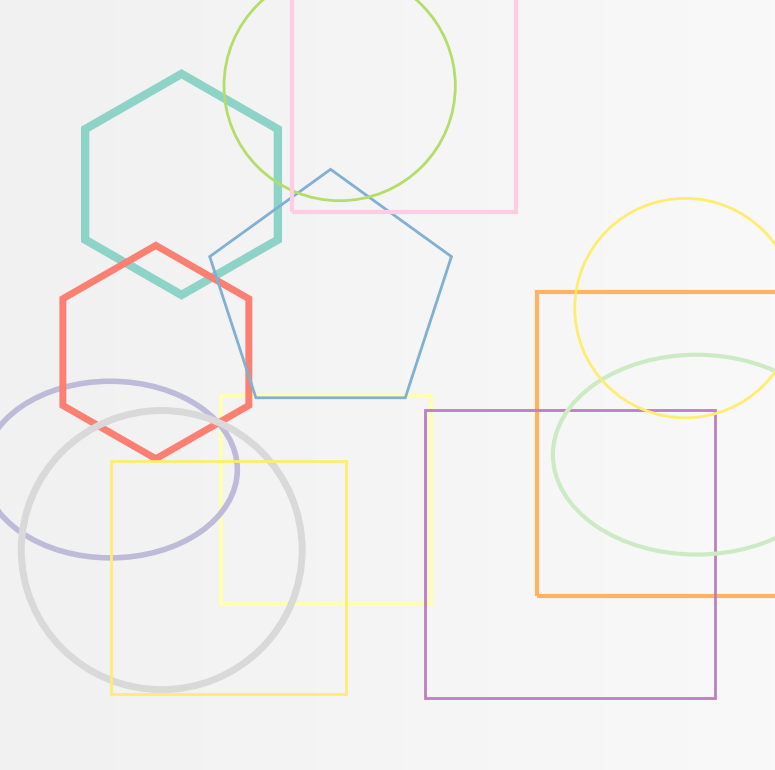[{"shape": "hexagon", "thickness": 3, "radius": 0.72, "center": [0.234, 0.76]}, {"shape": "square", "thickness": 1.5, "radius": 0.68, "center": [0.42, 0.35]}, {"shape": "oval", "thickness": 2, "radius": 0.82, "center": [0.142, 0.39]}, {"shape": "hexagon", "thickness": 2.5, "radius": 0.69, "center": [0.201, 0.543]}, {"shape": "pentagon", "thickness": 1, "radius": 0.82, "center": [0.427, 0.616]}, {"shape": "square", "thickness": 1.5, "radius": 0.98, "center": [0.89, 0.423]}, {"shape": "circle", "thickness": 1, "radius": 0.75, "center": [0.438, 0.889]}, {"shape": "square", "thickness": 1.5, "radius": 0.72, "center": [0.522, 0.869]}, {"shape": "circle", "thickness": 2.5, "radius": 0.91, "center": [0.209, 0.286]}, {"shape": "square", "thickness": 1, "radius": 0.93, "center": [0.735, 0.281]}, {"shape": "oval", "thickness": 1.5, "radius": 0.93, "center": [0.899, 0.41]}, {"shape": "square", "thickness": 1, "radius": 0.76, "center": [0.295, 0.25]}, {"shape": "circle", "thickness": 1, "radius": 0.71, "center": [0.884, 0.6]}]